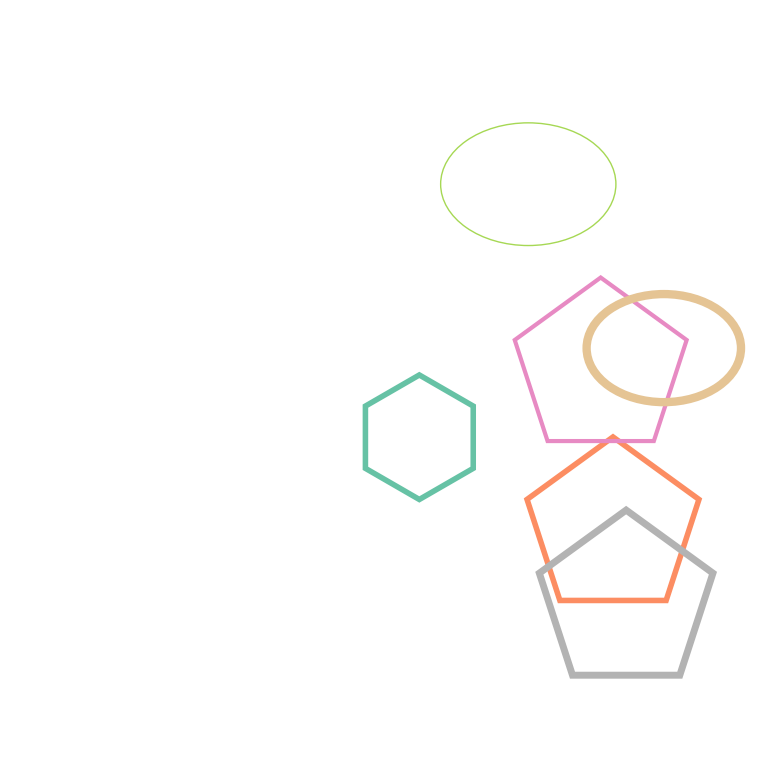[{"shape": "hexagon", "thickness": 2, "radius": 0.4, "center": [0.545, 0.432]}, {"shape": "pentagon", "thickness": 2, "radius": 0.59, "center": [0.796, 0.315]}, {"shape": "pentagon", "thickness": 1.5, "radius": 0.59, "center": [0.78, 0.522]}, {"shape": "oval", "thickness": 0.5, "radius": 0.57, "center": [0.686, 0.761]}, {"shape": "oval", "thickness": 3, "radius": 0.5, "center": [0.862, 0.548]}, {"shape": "pentagon", "thickness": 2.5, "radius": 0.59, "center": [0.813, 0.219]}]